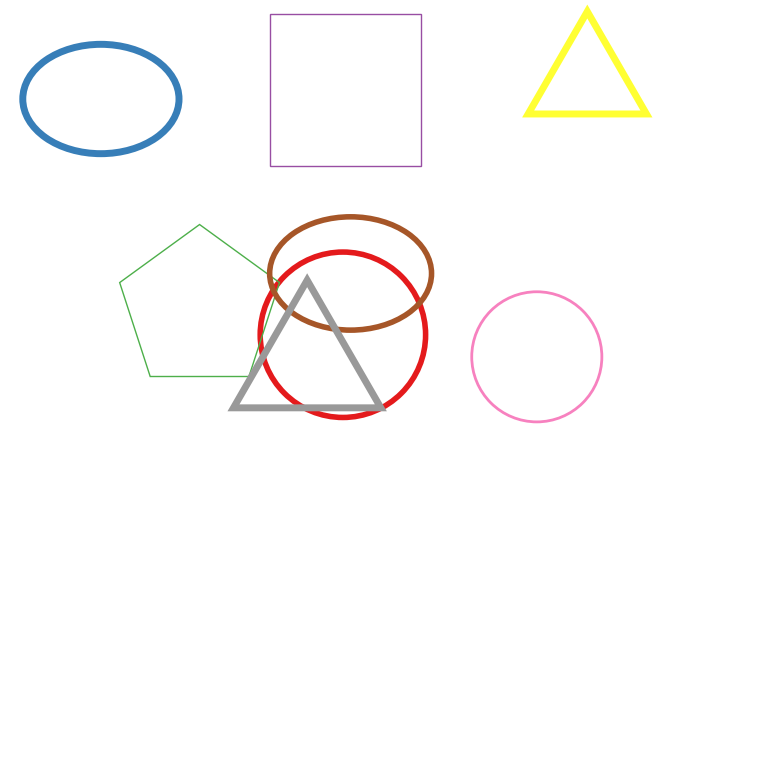[{"shape": "circle", "thickness": 2, "radius": 0.54, "center": [0.445, 0.565]}, {"shape": "oval", "thickness": 2.5, "radius": 0.51, "center": [0.131, 0.871]}, {"shape": "pentagon", "thickness": 0.5, "radius": 0.55, "center": [0.259, 0.599]}, {"shape": "square", "thickness": 0.5, "radius": 0.49, "center": [0.449, 0.883]}, {"shape": "triangle", "thickness": 2.5, "radius": 0.44, "center": [0.763, 0.896]}, {"shape": "oval", "thickness": 2, "radius": 0.53, "center": [0.455, 0.645]}, {"shape": "circle", "thickness": 1, "radius": 0.42, "center": [0.697, 0.537]}, {"shape": "triangle", "thickness": 2.5, "radius": 0.55, "center": [0.399, 0.526]}]